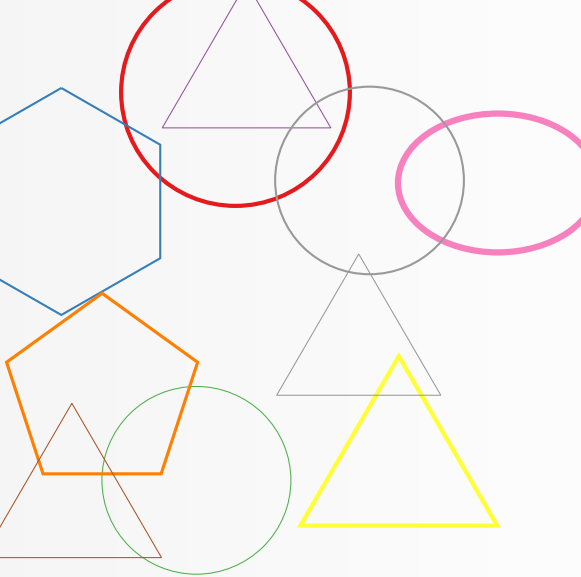[{"shape": "circle", "thickness": 2, "radius": 0.98, "center": [0.405, 0.839]}, {"shape": "hexagon", "thickness": 1, "radius": 0.98, "center": [0.106, 0.65]}, {"shape": "circle", "thickness": 0.5, "radius": 0.81, "center": [0.338, 0.167]}, {"shape": "triangle", "thickness": 0.5, "radius": 0.84, "center": [0.424, 0.861]}, {"shape": "pentagon", "thickness": 1.5, "radius": 0.86, "center": [0.176, 0.318]}, {"shape": "triangle", "thickness": 2, "radius": 0.98, "center": [0.686, 0.187]}, {"shape": "triangle", "thickness": 0.5, "radius": 0.89, "center": [0.124, 0.123]}, {"shape": "oval", "thickness": 3, "radius": 0.86, "center": [0.856, 0.682]}, {"shape": "triangle", "thickness": 0.5, "radius": 0.82, "center": [0.617, 0.396]}, {"shape": "circle", "thickness": 1, "radius": 0.81, "center": [0.636, 0.687]}]